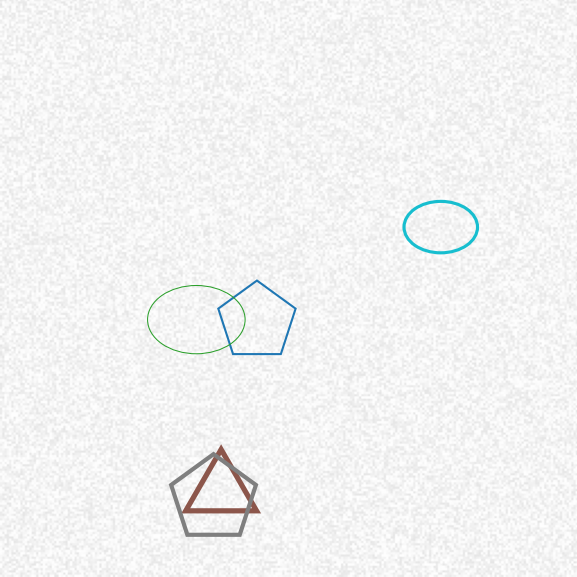[{"shape": "pentagon", "thickness": 1, "radius": 0.35, "center": [0.445, 0.443]}, {"shape": "oval", "thickness": 0.5, "radius": 0.42, "center": [0.34, 0.446]}, {"shape": "triangle", "thickness": 2.5, "radius": 0.35, "center": [0.383, 0.15]}, {"shape": "pentagon", "thickness": 2, "radius": 0.39, "center": [0.37, 0.136]}, {"shape": "oval", "thickness": 1.5, "radius": 0.32, "center": [0.763, 0.606]}]